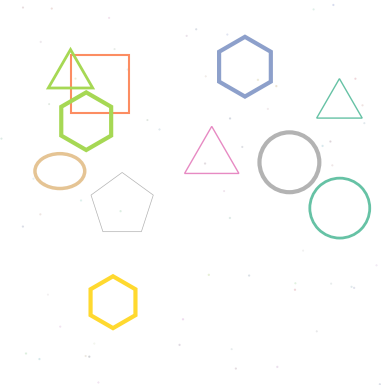[{"shape": "triangle", "thickness": 1, "radius": 0.34, "center": [0.882, 0.727]}, {"shape": "circle", "thickness": 2, "radius": 0.39, "center": [0.883, 0.459]}, {"shape": "square", "thickness": 1.5, "radius": 0.38, "center": [0.259, 0.782]}, {"shape": "hexagon", "thickness": 3, "radius": 0.39, "center": [0.636, 0.827]}, {"shape": "triangle", "thickness": 1, "radius": 0.41, "center": [0.55, 0.59]}, {"shape": "hexagon", "thickness": 3, "radius": 0.37, "center": [0.224, 0.685]}, {"shape": "triangle", "thickness": 2, "radius": 0.33, "center": [0.183, 0.805]}, {"shape": "hexagon", "thickness": 3, "radius": 0.34, "center": [0.294, 0.215]}, {"shape": "oval", "thickness": 2.5, "radius": 0.32, "center": [0.155, 0.556]}, {"shape": "pentagon", "thickness": 0.5, "radius": 0.43, "center": [0.317, 0.467]}, {"shape": "circle", "thickness": 3, "radius": 0.39, "center": [0.752, 0.578]}]